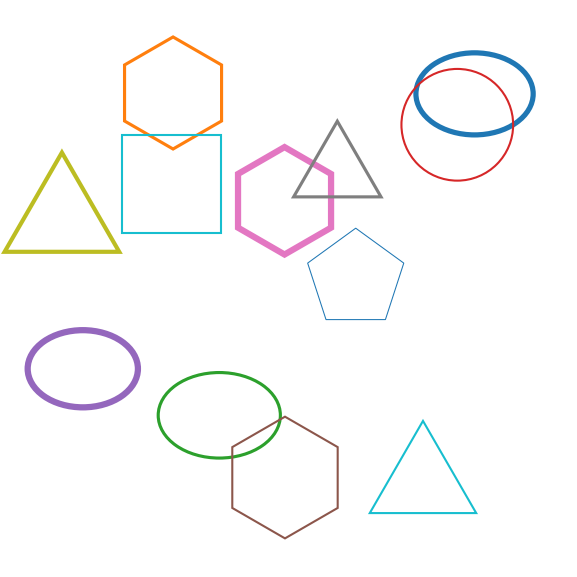[{"shape": "oval", "thickness": 2.5, "radius": 0.51, "center": [0.822, 0.837]}, {"shape": "pentagon", "thickness": 0.5, "radius": 0.44, "center": [0.616, 0.517]}, {"shape": "hexagon", "thickness": 1.5, "radius": 0.48, "center": [0.3, 0.838]}, {"shape": "oval", "thickness": 1.5, "radius": 0.53, "center": [0.38, 0.28]}, {"shape": "circle", "thickness": 1, "radius": 0.48, "center": [0.792, 0.783]}, {"shape": "oval", "thickness": 3, "radius": 0.48, "center": [0.143, 0.361]}, {"shape": "hexagon", "thickness": 1, "radius": 0.53, "center": [0.493, 0.172]}, {"shape": "hexagon", "thickness": 3, "radius": 0.47, "center": [0.493, 0.651]}, {"shape": "triangle", "thickness": 1.5, "radius": 0.44, "center": [0.584, 0.702]}, {"shape": "triangle", "thickness": 2, "radius": 0.57, "center": [0.107, 0.62]}, {"shape": "triangle", "thickness": 1, "radius": 0.53, "center": [0.732, 0.164]}, {"shape": "square", "thickness": 1, "radius": 0.43, "center": [0.296, 0.681]}]